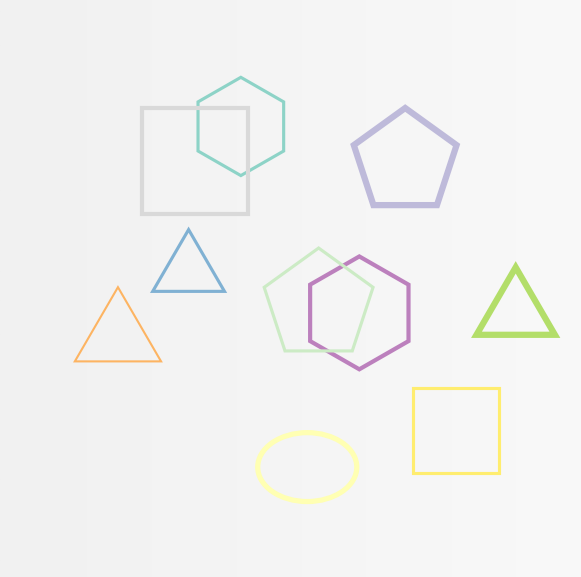[{"shape": "hexagon", "thickness": 1.5, "radius": 0.43, "center": [0.414, 0.78]}, {"shape": "oval", "thickness": 2.5, "radius": 0.43, "center": [0.529, 0.19]}, {"shape": "pentagon", "thickness": 3, "radius": 0.46, "center": [0.697, 0.719]}, {"shape": "triangle", "thickness": 1.5, "radius": 0.36, "center": [0.324, 0.53]}, {"shape": "triangle", "thickness": 1, "radius": 0.43, "center": [0.203, 0.416]}, {"shape": "triangle", "thickness": 3, "radius": 0.39, "center": [0.887, 0.458]}, {"shape": "square", "thickness": 2, "radius": 0.46, "center": [0.335, 0.72]}, {"shape": "hexagon", "thickness": 2, "radius": 0.49, "center": [0.618, 0.457]}, {"shape": "pentagon", "thickness": 1.5, "radius": 0.49, "center": [0.548, 0.471]}, {"shape": "square", "thickness": 1.5, "radius": 0.37, "center": [0.785, 0.254]}]